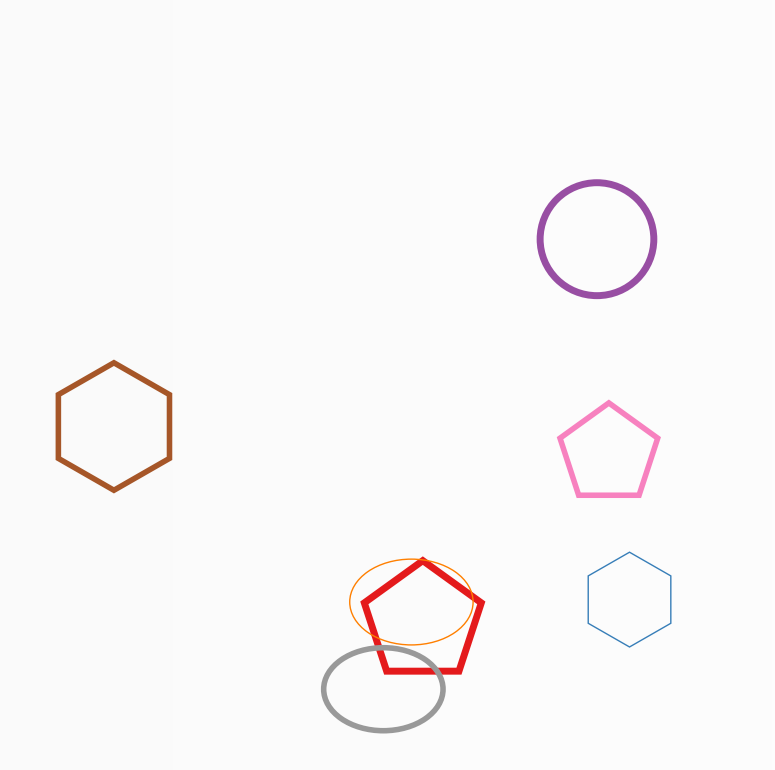[{"shape": "pentagon", "thickness": 2.5, "radius": 0.4, "center": [0.546, 0.193]}, {"shape": "hexagon", "thickness": 0.5, "radius": 0.31, "center": [0.812, 0.221]}, {"shape": "circle", "thickness": 2.5, "radius": 0.37, "center": [0.77, 0.689]}, {"shape": "oval", "thickness": 0.5, "radius": 0.4, "center": [0.531, 0.218]}, {"shape": "hexagon", "thickness": 2, "radius": 0.41, "center": [0.147, 0.446]}, {"shape": "pentagon", "thickness": 2, "radius": 0.33, "center": [0.786, 0.41]}, {"shape": "oval", "thickness": 2, "radius": 0.39, "center": [0.495, 0.105]}]